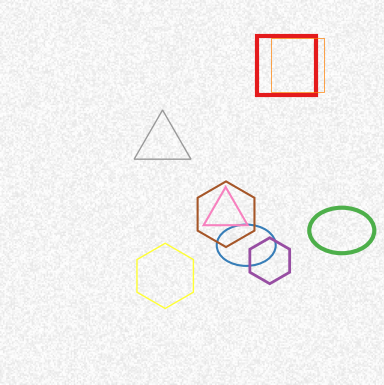[{"shape": "square", "thickness": 3, "radius": 0.38, "center": [0.744, 0.83]}, {"shape": "oval", "thickness": 1.5, "radius": 0.38, "center": [0.64, 0.363]}, {"shape": "oval", "thickness": 3, "radius": 0.42, "center": [0.888, 0.401]}, {"shape": "hexagon", "thickness": 2, "radius": 0.3, "center": [0.701, 0.323]}, {"shape": "square", "thickness": 0.5, "radius": 0.35, "center": [0.773, 0.831]}, {"shape": "hexagon", "thickness": 1, "radius": 0.42, "center": [0.429, 0.283]}, {"shape": "hexagon", "thickness": 1.5, "radius": 0.43, "center": [0.587, 0.444]}, {"shape": "triangle", "thickness": 1.5, "radius": 0.33, "center": [0.586, 0.448]}, {"shape": "triangle", "thickness": 1, "radius": 0.43, "center": [0.422, 0.629]}]